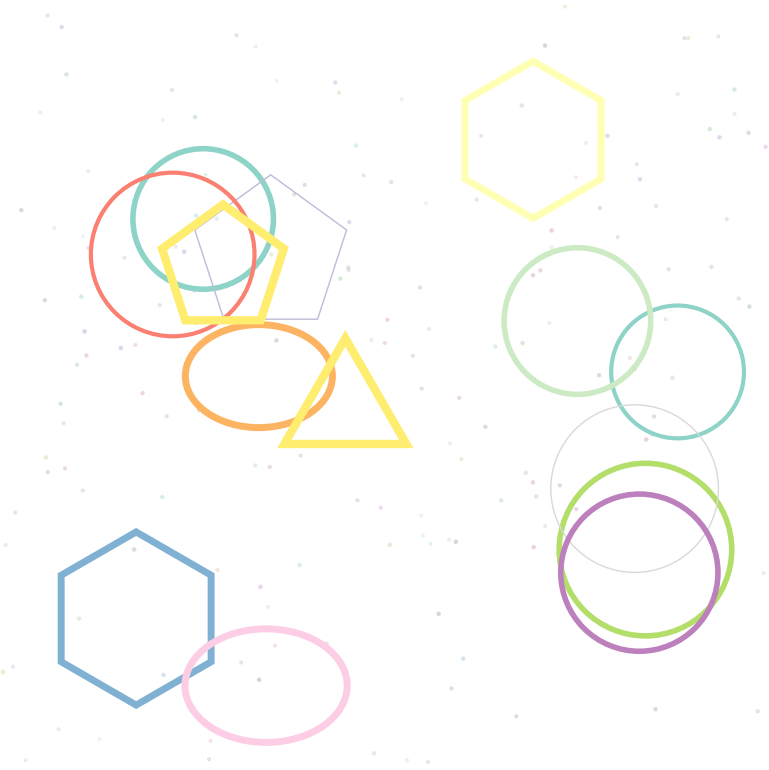[{"shape": "circle", "thickness": 2, "radius": 0.46, "center": [0.264, 0.716]}, {"shape": "circle", "thickness": 1.5, "radius": 0.43, "center": [0.88, 0.517]}, {"shape": "hexagon", "thickness": 2.5, "radius": 0.51, "center": [0.692, 0.818]}, {"shape": "pentagon", "thickness": 0.5, "radius": 0.52, "center": [0.352, 0.669]}, {"shape": "circle", "thickness": 1.5, "radius": 0.53, "center": [0.224, 0.67]}, {"shape": "hexagon", "thickness": 2.5, "radius": 0.56, "center": [0.177, 0.197]}, {"shape": "oval", "thickness": 2.5, "radius": 0.48, "center": [0.336, 0.512]}, {"shape": "circle", "thickness": 2, "radius": 0.56, "center": [0.838, 0.286]}, {"shape": "oval", "thickness": 2.5, "radius": 0.53, "center": [0.346, 0.11]}, {"shape": "circle", "thickness": 0.5, "radius": 0.54, "center": [0.824, 0.365]}, {"shape": "circle", "thickness": 2, "radius": 0.51, "center": [0.83, 0.256]}, {"shape": "circle", "thickness": 2, "radius": 0.48, "center": [0.75, 0.583]}, {"shape": "triangle", "thickness": 3, "radius": 0.46, "center": [0.448, 0.469]}, {"shape": "pentagon", "thickness": 3, "radius": 0.42, "center": [0.29, 0.651]}]